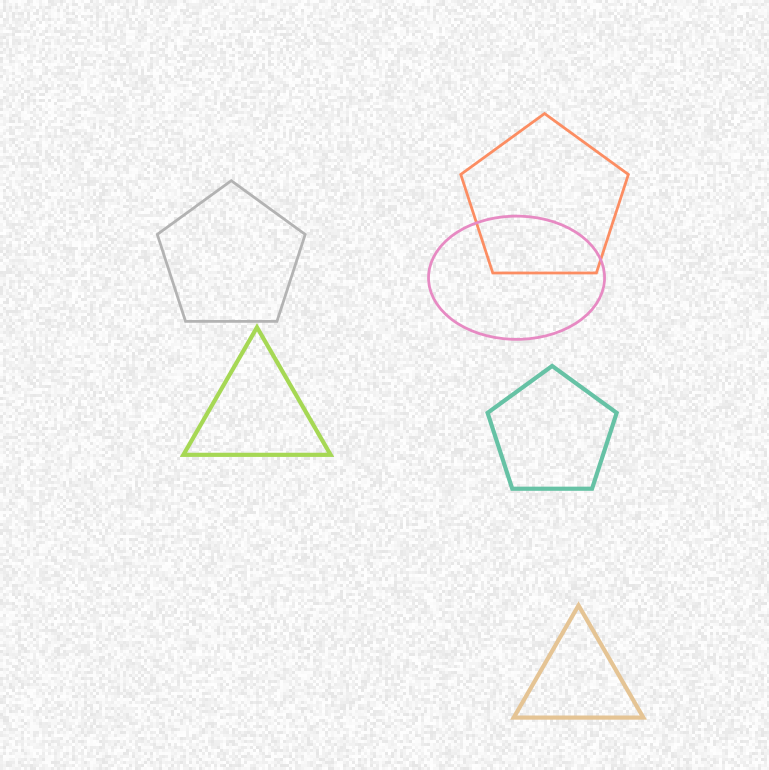[{"shape": "pentagon", "thickness": 1.5, "radius": 0.44, "center": [0.717, 0.437]}, {"shape": "pentagon", "thickness": 1, "radius": 0.57, "center": [0.707, 0.738]}, {"shape": "oval", "thickness": 1, "radius": 0.57, "center": [0.671, 0.639]}, {"shape": "triangle", "thickness": 1.5, "radius": 0.55, "center": [0.334, 0.465]}, {"shape": "triangle", "thickness": 1.5, "radius": 0.49, "center": [0.751, 0.117]}, {"shape": "pentagon", "thickness": 1, "radius": 0.5, "center": [0.3, 0.664]}]